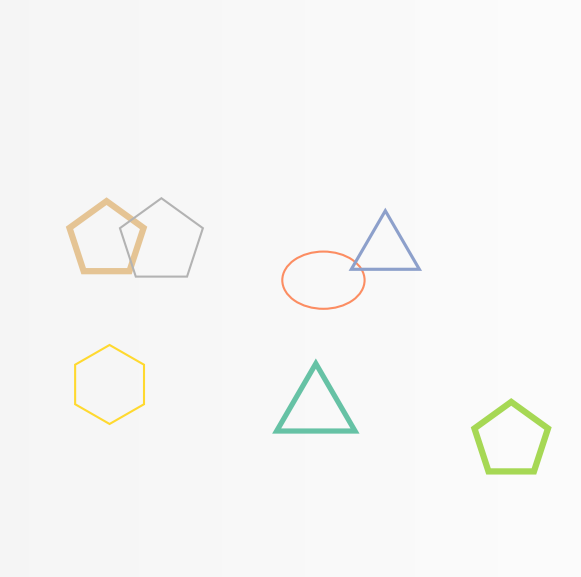[{"shape": "triangle", "thickness": 2.5, "radius": 0.39, "center": [0.543, 0.292]}, {"shape": "oval", "thickness": 1, "radius": 0.35, "center": [0.556, 0.514]}, {"shape": "triangle", "thickness": 1.5, "radius": 0.34, "center": [0.663, 0.567]}, {"shape": "pentagon", "thickness": 3, "radius": 0.33, "center": [0.88, 0.237]}, {"shape": "hexagon", "thickness": 1, "radius": 0.34, "center": [0.189, 0.333]}, {"shape": "pentagon", "thickness": 3, "radius": 0.34, "center": [0.183, 0.584]}, {"shape": "pentagon", "thickness": 1, "radius": 0.38, "center": [0.278, 0.581]}]